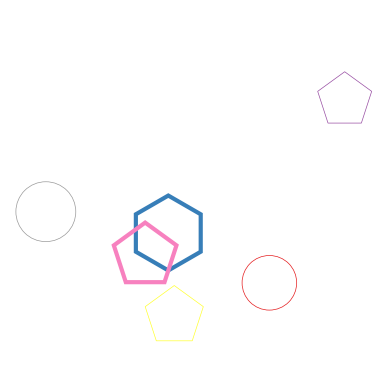[{"shape": "circle", "thickness": 0.5, "radius": 0.35, "center": [0.7, 0.265]}, {"shape": "hexagon", "thickness": 3, "radius": 0.49, "center": [0.437, 0.395]}, {"shape": "pentagon", "thickness": 0.5, "radius": 0.37, "center": [0.895, 0.74]}, {"shape": "pentagon", "thickness": 0.5, "radius": 0.4, "center": [0.453, 0.179]}, {"shape": "pentagon", "thickness": 3, "radius": 0.43, "center": [0.377, 0.336]}, {"shape": "circle", "thickness": 0.5, "radius": 0.39, "center": [0.119, 0.45]}]